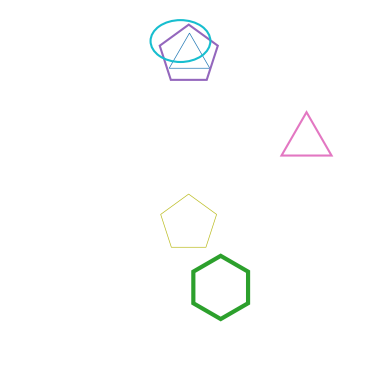[{"shape": "triangle", "thickness": 0.5, "radius": 0.3, "center": [0.492, 0.853]}, {"shape": "hexagon", "thickness": 3, "radius": 0.41, "center": [0.573, 0.253]}, {"shape": "pentagon", "thickness": 1.5, "radius": 0.4, "center": [0.49, 0.857]}, {"shape": "triangle", "thickness": 1.5, "radius": 0.38, "center": [0.796, 0.634]}, {"shape": "pentagon", "thickness": 0.5, "radius": 0.38, "center": [0.49, 0.419]}, {"shape": "oval", "thickness": 1.5, "radius": 0.39, "center": [0.469, 0.893]}]